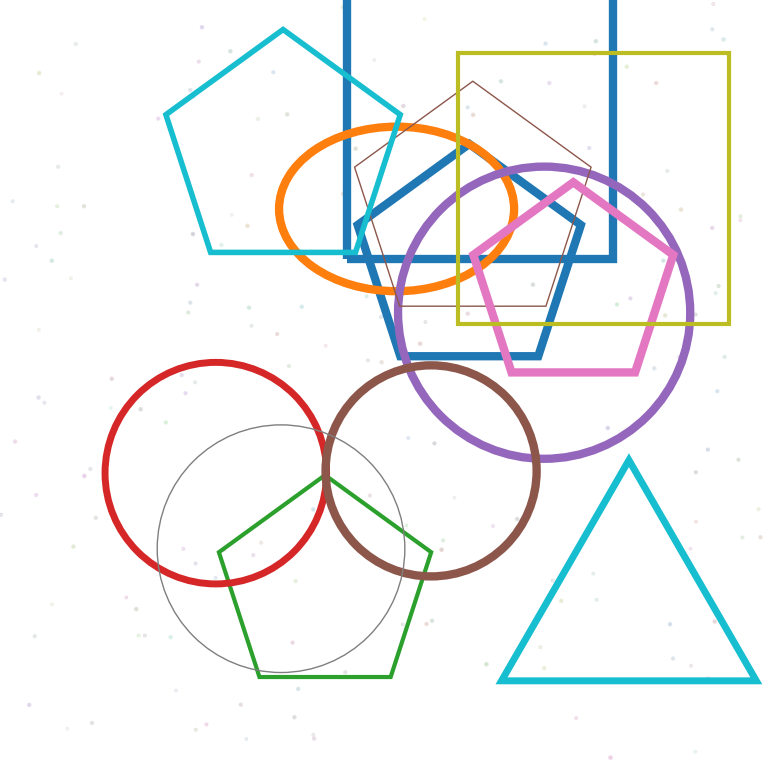[{"shape": "pentagon", "thickness": 3, "radius": 0.76, "center": [0.609, 0.661]}, {"shape": "square", "thickness": 3, "radius": 0.86, "center": [0.624, 0.836]}, {"shape": "oval", "thickness": 3, "radius": 0.76, "center": [0.515, 0.729]}, {"shape": "pentagon", "thickness": 1.5, "radius": 0.72, "center": [0.422, 0.238]}, {"shape": "circle", "thickness": 2.5, "radius": 0.72, "center": [0.28, 0.386]}, {"shape": "circle", "thickness": 3, "radius": 0.95, "center": [0.707, 0.594]}, {"shape": "circle", "thickness": 3, "radius": 0.69, "center": [0.56, 0.388]}, {"shape": "pentagon", "thickness": 0.5, "radius": 0.81, "center": [0.614, 0.733]}, {"shape": "pentagon", "thickness": 3, "radius": 0.68, "center": [0.745, 0.627]}, {"shape": "circle", "thickness": 0.5, "radius": 0.8, "center": [0.365, 0.287]}, {"shape": "square", "thickness": 1.5, "radius": 0.88, "center": [0.771, 0.756]}, {"shape": "pentagon", "thickness": 2, "radius": 0.8, "center": [0.368, 0.802]}, {"shape": "triangle", "thickness": 2.5, "radius": 0.96, "center": [0.817, 0.211]}]